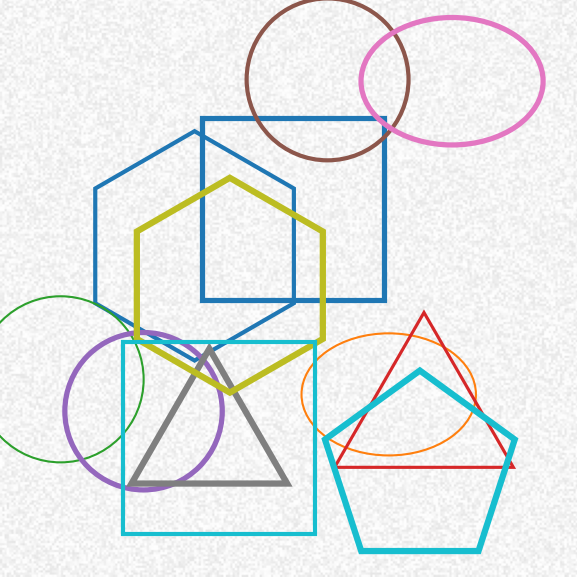[{"shape": "square", "thickness": 2.5, "radius": 0.79, "center": [0.507, 0.638]}, {"shape": "hexagon", "thickness": 2, "radius": 0.99, "center": [0.337, 0.573]}, {"shape": "oval", "thickness": 1, "radius": 0.76, "center": [0.673, 0.316]}, {"shape": "circle", "thickness": 1, "radius": 0.72, "center": [0.105, 0.342]}, {"shape": "triangle", "thickness": 1.5, "radius": 0.89, "center": [0.734, 0.279]}, {"shape": "circle", "thickness": 2.5, "radius": 0.68, "center": [0.249, 0.287]}, {"shape": "circle", "thickness": 2, "radius": 0.7, "center": [0.567, 0.862]}, {"shape": "oval", "thickness": 2.5, "radius": 0.79, "center": [0.783, 0.858]}, {"shape": "triangle", "thickness": 3, "radius": 0.78, "center": [0.362, 0.24]}, {"shape": "hexagon", "thickness": 3, "radius": 0.93, "center": [0.398, 0.505]}, {"shape": "pentagon", "thickness": 3, "radius": 0.86, "center": [0.727, 0.185]}, {"shape": "square", "thickness": 2, "radius": 0.83, "center": [0.379, 0.241]}]